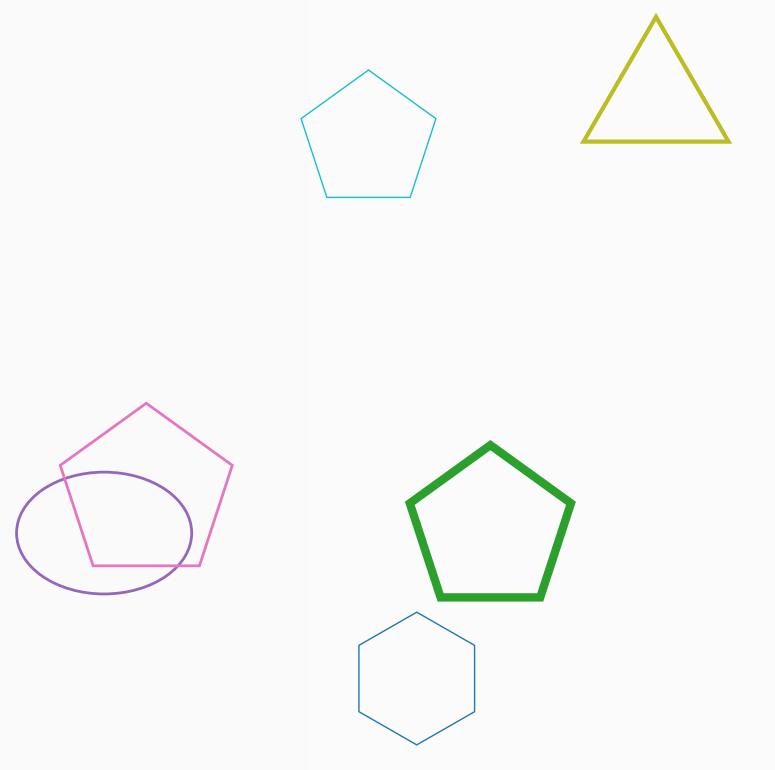[{"shape": "hexagon", "thickness": 0.5, "radius": 0.43, "center": [0.538, 0.119]}, {"shape": "pentagon", "thickness": 3, "radius": 0.55, "center": [0.633, 0.313]}, {"shape": "oval", "thickness": 1, "radius": 0.57, "center": [0.134, 0.308]}, {"shape": "pentagon", "thickness": 1, "radius": 0.58, "center": [0.189, 0.36]}, {"shape": "triangle", "thickness": 1.5, "radius": 0.54, "center": [0.846, 0.87]}, {"shape": "pentagon", "thickness": 0.5, "radius": 0.46, "center": [0.475, 0.818]}]